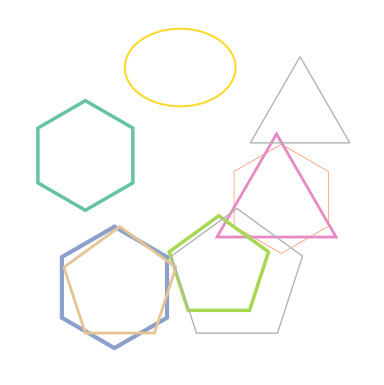[{"shape": "hexagon", "thickness": 2.5, "radius": 0.71, "center": [0.222, 0.596]}, {"shape": "hexagon", "thickness": 0.5, "radius": 0.71, "center": [0.731, 0.483]}, {"shape": "hexagon", "thickness": 3, "radius": 0.79, "center": [0.297, 0.254]}, {"shape": "triangle", "thickness": 2, "radius": 0.89, "center": [0.718, 0.474]}, {"shape": "pentagon", "thickness": 2.5, "radius": 0.68, "center": [0.568, 0.304]}, {"shape": "oval", "thickness": 1.5, "radius": 0.72, "center": [0.468, 0.825]}, {"shape": "pentagon", "thickness": 2, "radius": 0.76, "center": [0.311, 0.259]}, {"shape": "triangle", "thickness": 1, "radius": 0.75, "center": [0.779, 0.704]}, {"shape": "pentagon", "thickness": 1, "radius": 0.9, "center": [0.615, 0.28]}]